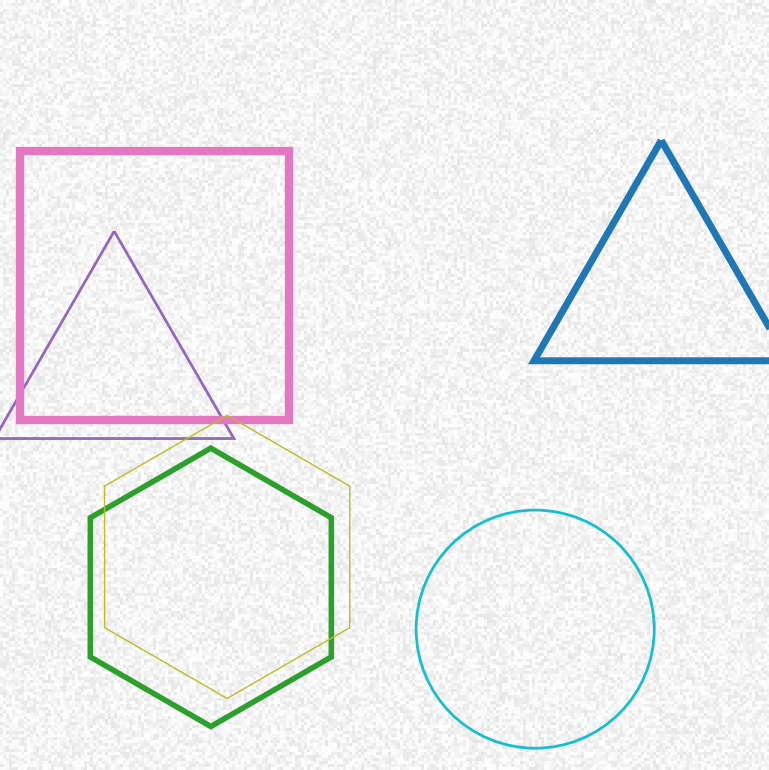[{"shape": "triangle", "thickness": 2.5, "radius": 0.95, "center": [0.859, 0.627]}, {"shape": "hexagon", "thickness": 2, "radius": 0.9, "center": [0.274, 0.237]}, {"shape": "triangle", "thickness": 1, "radius": 0.9, "center": [0.148, 0.52]}, {"shape": "square", "thickness": 3, "radius": 0.87, "center": [0.201, 0.629]}, {"shape": "hexagon", "thickness": 0.5, "radius": 0.92, "center": [0.295, 0.277]}, {"shape": "circle", "thickness": 1, "radius": 0.77, "center": [0.695, 0.183]}]